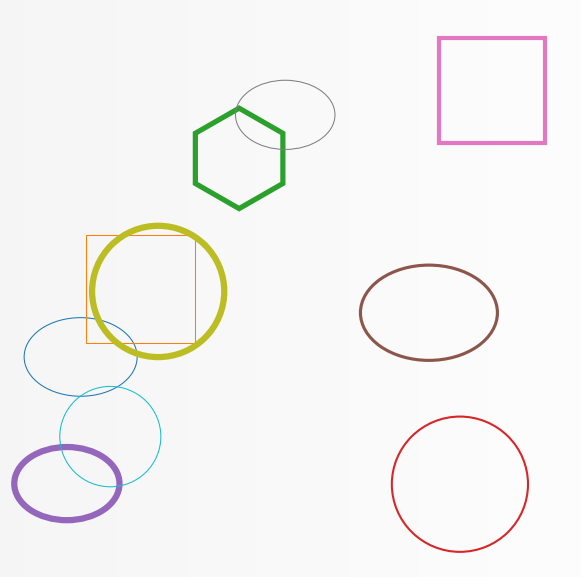[{"shape": "oval", "thickness": 0.5, "radius": 0.49, "center": [0.139, 0.381]}, {"shape": "square", "thickness": 0.5, "radius": 0.47, "center": [0.241, 0.498]}, {"shape": "hexagon", "thickness": 2.5, "radius": 0.43, "center": [0.411, 0.725]}, {"shape": "circle", "thickness": 1, "radius": 0.59, "center": [0.791, 0.161]}, {"shape": "oval", "thickness": 3, "radius": 0.45, "center": [0.115, 0.162]}, {"shape": "oval", "thickness": 1.5, "radius": 0.59, "center": [0.738, 0.458]}, {"shape": "square", "thickness": 2, "radius": 0.45, "center": [0.846, 0.842]}, {"shape": "oval", "thickness": 0.5, "radius": 0.43, "center": [0.491, 0.8]}, {"shape": "circle", "thickness": 3, "radius": 0.57, "center": [0.272, 0.494]}, {"shape": "circle", "thickness": 0.5, "radius": 0.43, "center": [0.19, 0.243]}]